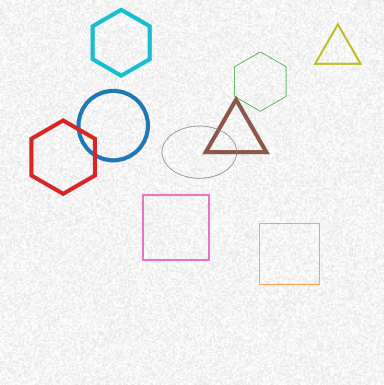[{"shape": "circle", "thickness": 3, "radius": 0.45, "center": [0.294, 0.674]}, {"shape": "square", "thickness": 0.5, "radius": 0.39, "center": [0.751, 0.341]}, {"shape": "hexagon", "thickness": 0.5, "radius": 0.39, "center": [0.676, 0.788]}, {"shape": "hexagon", "thickness": 3, "radius": 0.48, "center": [0.164, 0.592]}, {"shape": "triangle", "thickness": 3, "radius": 0.45, "center": [0.613, 0.65]}, {"shape": "square", "thickness": 1.5, "radius": 0.42, "center": [0.457, 0.408]}, {"shape": "oval", "thickness": 0.5, "radius": 0.48, "center": [0.518, 0.605]}, {"shape": "triangle", "thickness": 1.5, "radius": 0.34, "center": [0.878, 0.868]}, {"shape": "hexagon", "thickness": 3, "radius": 0.43, "center": [0.315, 0.889]}]